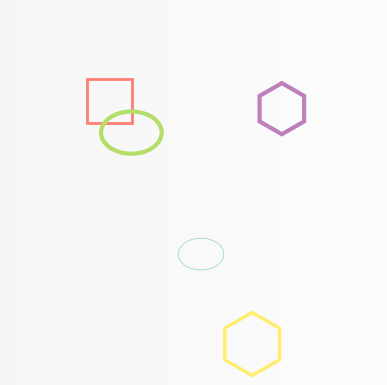[{"shape": "oval", "thickness": 0.5, "radius": 0.29, "center": [0.519, 0.34]}, {"shape": "square", "thickness": 2, "radius": 0.29, "center": [0.281, 0.738]}, {"shape": "oval", "thickness": 3, "radius": 0.39, "center": [0.339, 0.656]}, {"shape": "hexagon", "thickness": 3, "radius": 0.33, "center": [0.727, 0.718]}, {"shape": "hexagon", "thickness": 2.5, "radius": 0.41, "center": [0.651, 0.106]}]